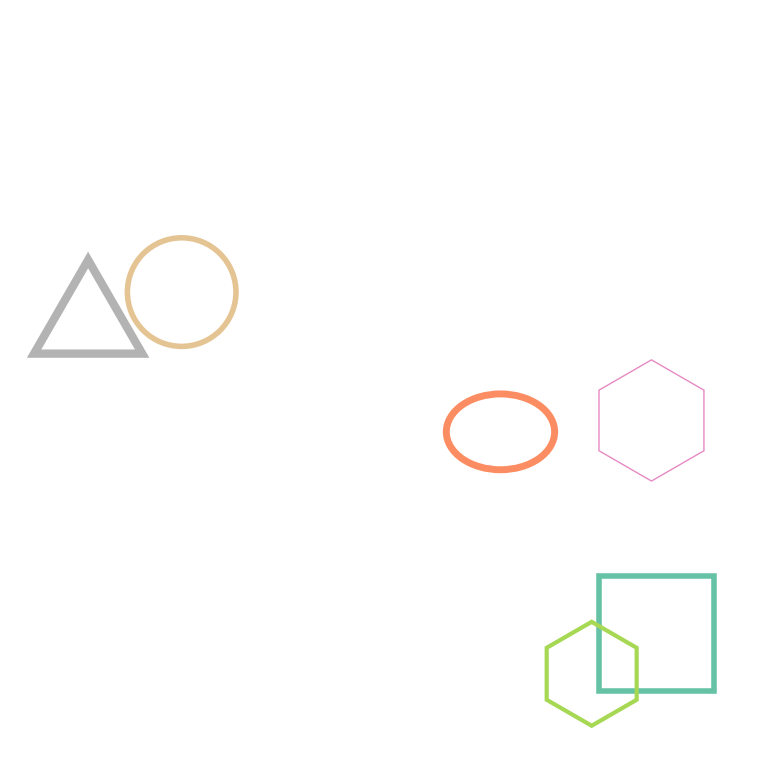[{"shape": "square", "thickness": 2, "radius": 0.37, "center": [0.853, 0.177]}, {"shape": "oval", "thickness": 2.5, "radius": 0.35, "center": [0.65, 0.439]}, {"shape": "hexagon", "thickness": 0.5, "radius": 0.39, "center": [0.846, 0.454]}, {"shape": "hexagon", "thickness": 1.5, "radius": 0.34, "center": [0.768, 0.125]}, {"shape": "circle", "thickness": 2, "radius": 0.35, "center": [0.236, 0.621]}, {"shape": "triangle", "thickness": 3, "radius": 0.41, "center": [0.114, 0.581]}]